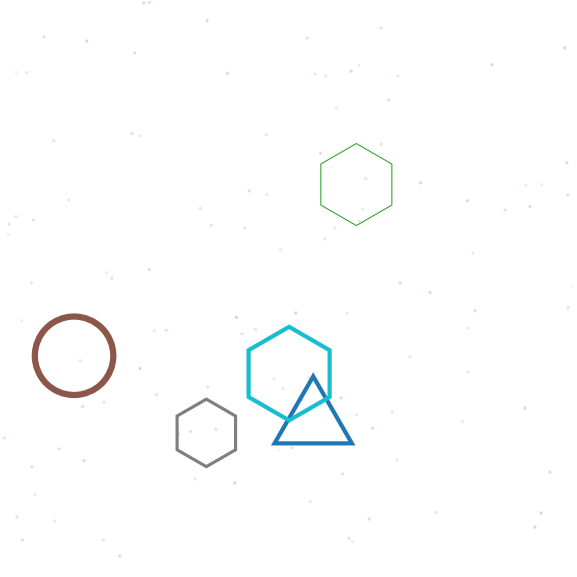[{"shape": "triangle", "thickness": 2, "radius": 0.39, "center": [0.542, 0.27]}, {"shape": "hexagon", "thickness": 0.5, "radius": 0.36, "center": [0.617, 0.68]}, {"shape": "circle", "thickness": 3, "radius": 0.34, "center": [0.128, 0.383]}, {"shape": "hexagon", "thickness": 1.5, "radius": 0.29, "center": [0.357, 0.25]}, {"shape": "hexagon", "thickness": 2, "radius": 0.41, "center": [0.501, 0.352]}]